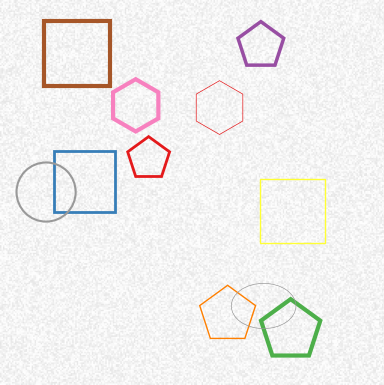[{"shape": "hexagon", "thickness": 0.5, "radius": 0.35, "center": [0.57, 0.721]}, {"shape": "pentagon", "thickness": 2, "radius": 0.29, "center": [0.386, 0.588]}, {"shape": "square", "thickness": 2, "radius": 0.39, "center": [0.22, 0.528]}, {"shape": "pentagon", "thickness": 3, "radius": 0.4, "center": [0.755, 0.142]}, {"shape": "pentagon", "thickness": 2.5, "radius": 0.31, "center": [0.678, 0.881]}, {"shape": "pentagon", "thickness": 1, "radius": 0.38, "center": [0.591, 0.183]}, {"shape": "square", "thickness": 1, "radius": 0.42, "center": [0.76, 0.452]}, {"shape": "square", "thickness": 3, "radius": 0.43, "center": [0.2, 0.861]}, {"shape": "hexagon", "thickness": 3, "radius": 0.34, "center": [0.353, 0.726]}, {"shape": "circle", "thickness": 1.5, "radius": 0.38, "center": [0.12, 0.501]}, {"shape": "oval", "thickness": 0.5, "radius": 0.42, "center": [0.685, 0.205]}]